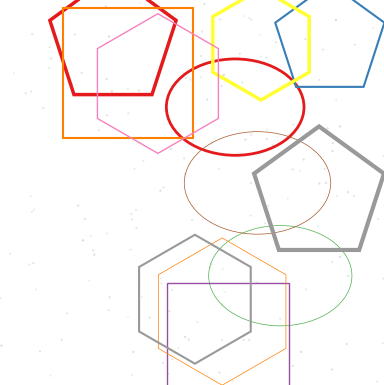[{"shape": "oval", "thickness": 2, "radius": 0.89, "center": [0.611, 0.722]}, {"shape": "pentagon", "thickness": 2.5, "radius": 0.86, "center": [0.293, 0.894]}, {"shape": "pentagon", "thickness": 1.5, "radius": 0.75, "center": [0.857, 0.895]}, {"shape": "oval", "thickness": 0.5, "radius": 0.93, "center": [0.728, 0.284]}, {"shape": "square", "thickness": 1, "radius": 0.8, "center": [0.593, 0.106]}, {"shape": "square", "thickness": 1.5, "radius": 0.84, "center": [0.333, 0.81]}, {"shape": "hexagon", "thickness": 0.5, "radius": 0.96, "center": [0.577, 0.191]}, {"shape": "hexagon", "thickness": 2.5, "radius": 0.72, "center": [0.678, 0.885]}, {"shape": "oval", "thickness": 0.5, "radius": 0.95, "center": [0.669, 0.525]}, {"shape": "hexagon", "thickness": 1, "radius": 0.91, "center": [0.41, 0.783]}, {"shape": "hexagon", "thickness": 1.5, "radius": 0.84, "center": [0.506, 0.223]}, {"shape": "pentagon", "thickness": 3, "radius": 0.89, "center": [0.829, 0.494]}]